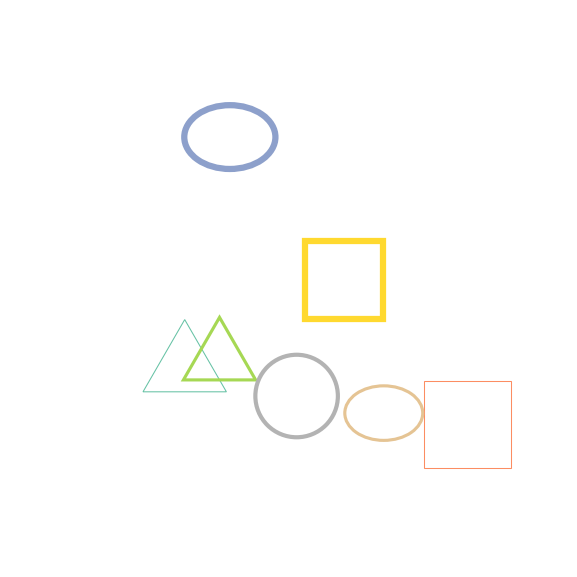[{"shape": "triangle", "thickness": 0.5, "radius": 0.42, "center": [0.32, 0.362]}, {"shape": "square", "thickness": 0.5, "radius": 0.38, "center": [0.809, 0.264]}, {"shape": "oval", "thickness": 3, "radius": 0.39, "center": [0.398, 0.762]}, {"shape": "triangle", "thickness": 1.5, "radius": 0.36, "center": [0.38, 0.377]}, {"shape": "square", "thickness": 3, "radius": 0.34, "center": [0.596, 0.514]}, {"shape": "oval", "thickness": 1.5, "radius": 0.34, "center": [0.665, 0.284]}, {"shape": "circle", "thickness": 2, "radius": 0.36, "center": [0.514, 0.313]}]